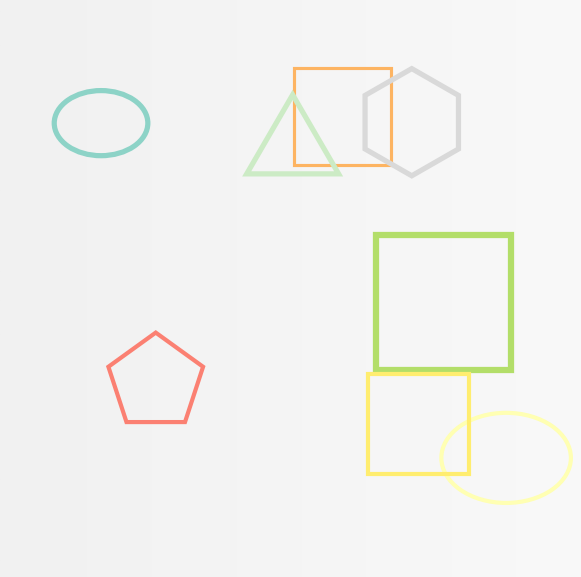[{"shape": "oval", "thickness": 2.5, "radius": 0.4, "center": [0.174, 0.786]}, {"shape": "oval", "thickness": 2, "radius": 0.56, "center": [0.871, 0.206]}, {"shape": "pentagon", "thickness": 2, "radius": 0.43, "center": [0.268, 0.338]}, {"shape": "square", "thickness": 1.5, "radius": 0.42, "center": [0.589, 0.797]}, {"shape": "square", "thickness": 3, "radius": 0.58, "center": [0.763, 0.475]}, {"shape": "hexagon", "thickness": 2.5, "radius": 0.46, "center": [0.708, 0.788]}, {"shape": "triangle", "thickness": 2.5, "radius": 0.46, "center": [0.504, 0.744]}, {"shape": "square", "thickness": 2, "radius": 0.43, "center": [0.72, 0.265]}]